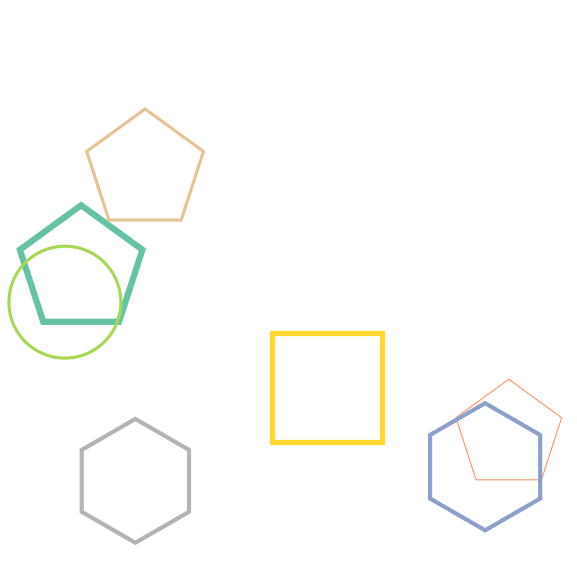[{"shape": "pentagon", "thickness": 3, "radius": 0.56, "center": [0.14, 0.532]}, {"shape": "pentagon", "thickness": 0.5, "radius": 0.48, "center": [0.881, 0.246]}, {"shape": "hexagon", "thickness": 2, "radius": 0.55, "center": [0.84, 0.191]}, {"shape": "circle", "thickness": 1.5, "radius": 0.48, "center": [0.112, 0.476]}, {"shape": "square", "thickness": 2.5, "radius": 0.47, "center": [0.566, 0.328]}, {"shape": "pentagon", "thickness": 1.5, "radius": 0.53, "center": [0.251, 0.704]}, {"shape": "hexagon", "thickness": 2, "radius": 0.54, "center": [0.234, 0.166]}]